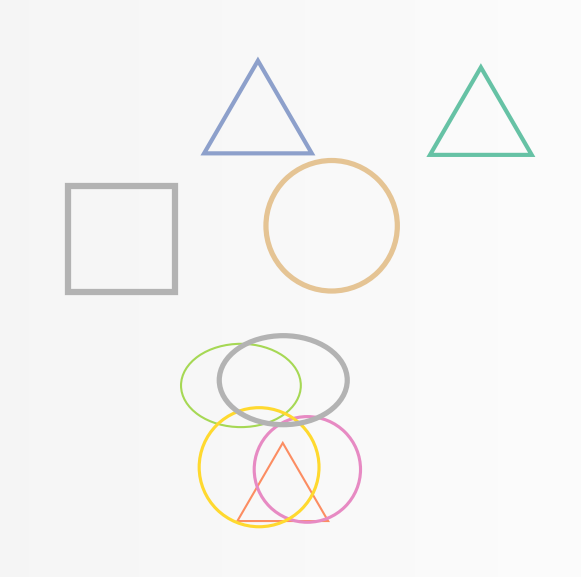[{"shape": "triangle", "thickness": 2, "radius": 0.51, "center": [0.827, 0.781]}, {"shape": "triangle", "thickness": 1, "radius": 0.45, "center": [0.486, 0.142]}, {"shape": "triangle", "thickness": 2, "radius": 0.53, "center": [0.444, 0.787]}, {"shape": "circle", "thickness": 1.5, "radius": 0.46, "center": [0.529, 0.186]}, {"shape": "oval", "thickness": 1, "radius": 0.52, "center": [0.414, 0.332]}, {"shape": "circle", "thickness": 1.5, "radius": 0.52, "center": [0.446, 0.19]}, {"shape": "circle", "thickness": 2.5, "radius": 0.57, "center": [0.571, 0.608]}, {"shape": "square", "thickness": 3, "radius": 0.46, "center": [0.209, 0.585]}, {"shape": "oval", "thickness": 2.5, "radius": 0.55, "center": [0.487, 0.341]}]